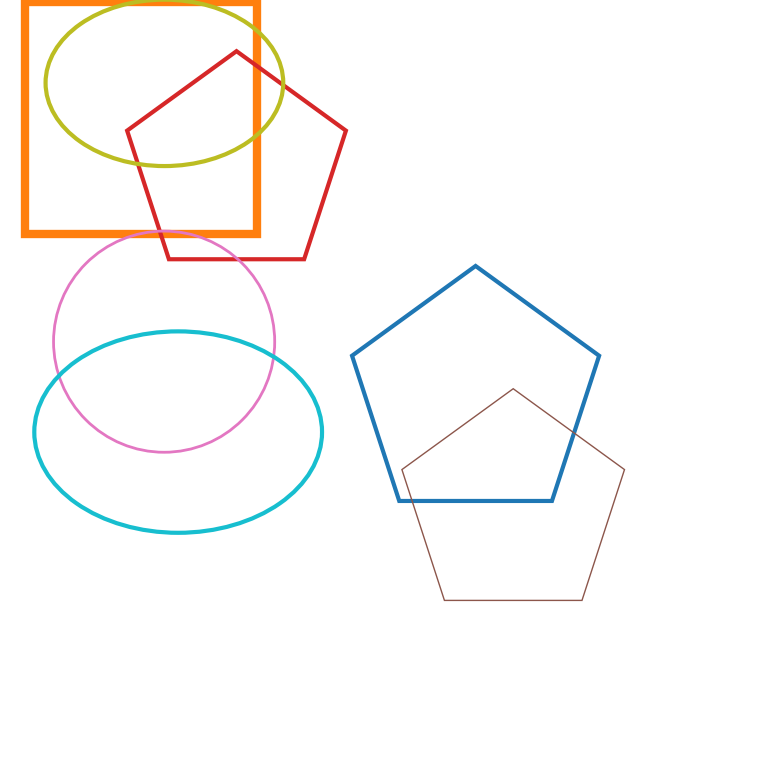[{"shape": "pentagon", "thickness": 1.5, "radius": 0.84, "center": [0.618, 0.486]}, {"shape": "square", "thickness": 3, "radius": 0.75, "center": [0.183, 0.847]}, {"shape": "pentagon", "thickness": 1.5, "radius": 0.75, "center": [0.307, 0.784]}, {"shape": "pentagon", "thickness": 0.5, "radius": 0.76, "center": [0.667, 0.343]}, {"shape": "circle", "thickness": 1, "radius": 0.72, "center": [0.213, 0.556]}, {"shape": "oval", "thickness": 1.5, "radius": 0.77, "center": [0.214, 0.892]}, {"shape": "oval", "thickness": 1.5, "radius": 0.93, "center": [0.231, 0.439]}]